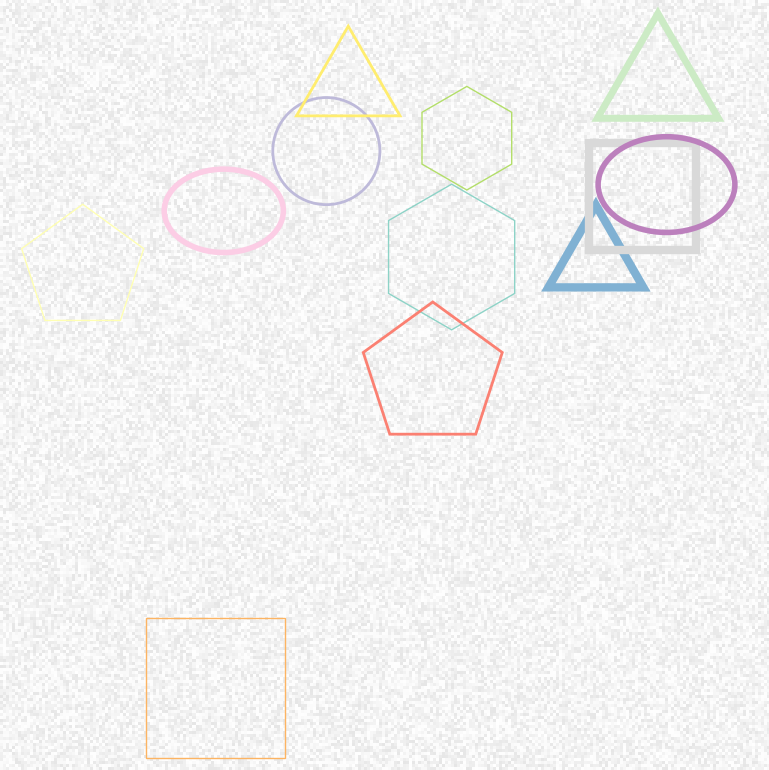[{"shape": "hexagon", "thickness": 0.5, "radius": 0.47, "center": [0.587, 0.666]}, {"shape": "pentagon", "thickness": 0.5, "radius": 0.42, "center": [0.107, 0.651]}, {"shape": "circle", "thickness": 1, "radius": 0.35, "center": [0.424, 0.804]}, {"shape": "pentagon", "thickness": 1, "radius": 0.47, "center": [0.562, 0.513]}, {"shape": "triangle", "thickness": 3, "radius": 0.36, "center": [0.774, 0.662]}, {"shape": "square", "thickness": 0.5, "radius": 0.45, "center": [0.28, 0.107]}, {"shape": "hexagon", "thickness": 0.5, "radius": 0.34, "center": [0.606, 0.821]}, {"shape": "oval", "thickness": 2, "radius": 0.39, "center": [0.291, 0.726]}, {"shape": "square", "thickness": 3, "radius": 0.35, "center": [0.834, 0.745]}, {"shape": "oval", "thickness": 2, "radius": 0.44, "center": [0.866, 0.76]}, {"shape": "triangle", "thickness": 2.5, "radius": 0.45, "center": [0.854, 0.892]}, {"shape": "triangle", "thickness": 1, "radius": 0.39, "center": [0.452, 0.888]}]